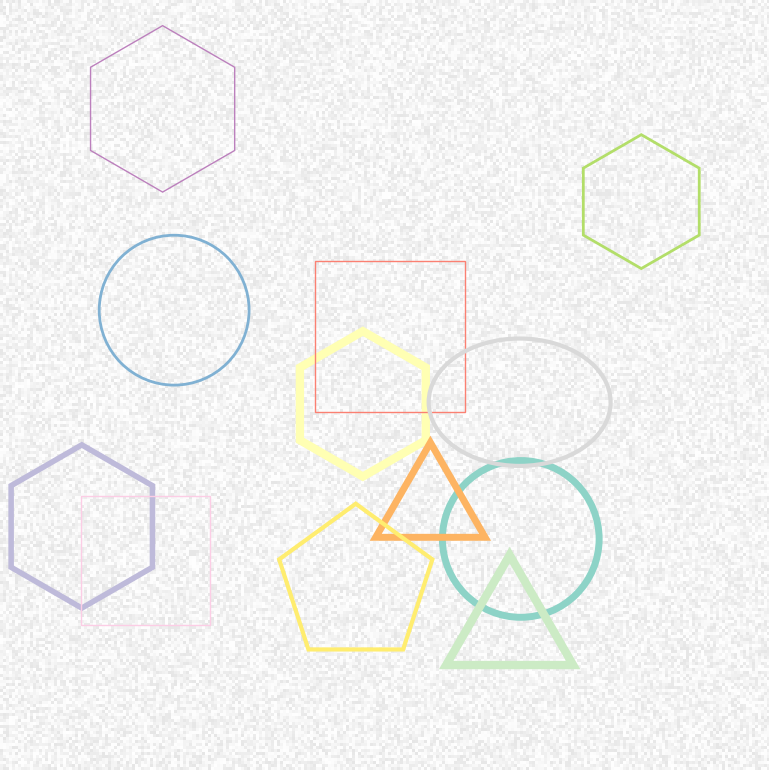[{"shape": "circle", "thickness": 2.5, "radius": 0.51, "center": [0.676, 0.3]}, {"shape": "hexagon", "thickness": 3, "radius": 0.47, "center": [0.471, 0.475]}, {"shape": "hexagon", "thickness": 2, "radius": 0.53, "center": [0.106, 0.316]}, {"shape": "square", "thickness": 0.5, "radius": 0.49, "center": [0.507, 0.563]}, {"shape": "circle", "thickness": 1, "radius": 0.49, "center": [0.226, 0.597]}, {"shape": "triangle", "thickness": 2.5, "radius": 0.41, "center": [0.559, 0.343]}, {"shape": "hexagon", "thickness": 1, "radius": 0.43, "center": [0.833, 0.738]}, {"shape": "square", "thickness": 0.5, "radius": 0.42, "center": [0.189, 0.272]}, {"shape": "oval", "thickness": 1.5, "radius": 0.59, "center": [0.675, 0.478]}, {"shape": "hexagon", "thickness": 0.5, "radius": 0.54, "center": [0.211, 0.859]}, {"shape": "triangle", "thickness": 3, "radius": 0.48, "center": [0.662, 0.184]}, {"shape": "pentagon", "thickness": 1.5, "radius": 0.52, "center": [0.462, 0.241]}]